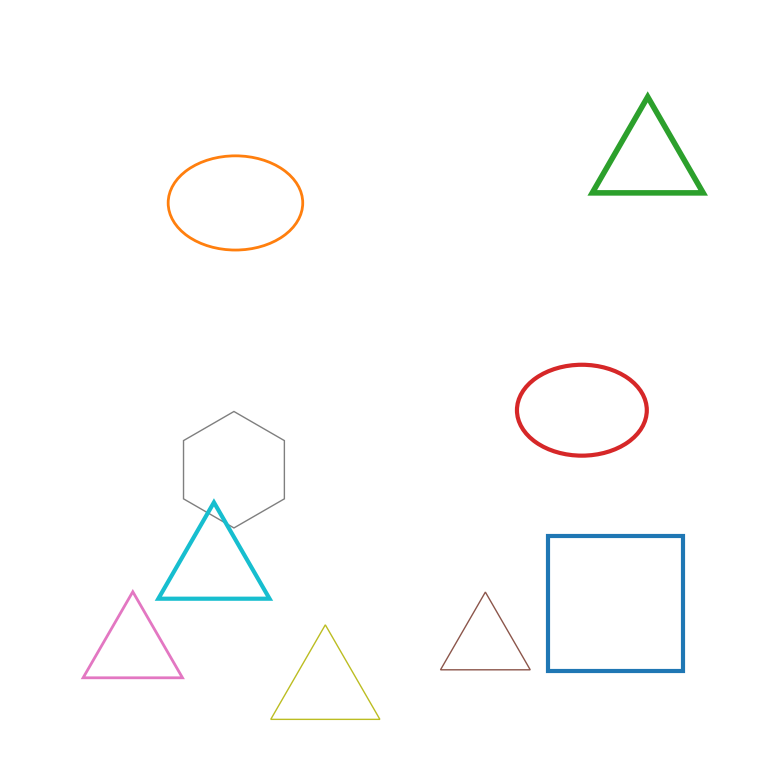[{"shape": "square", "thickness": 1.5, "radius": 0.44, "center": [0.799, 0.216]}, {"shape": "oval", "thickness": 1, "radius": 0.44, "center": [0.306, 0.736]}, {"shape": "triangle", "thickness": 2, "radius": 0.42, "center": [0.841, 0.791]}, {"shape": "oval", "thickness": 1.5, "radius": 0.42, "center": [0.756, 0.467]}, {"shape": "triangle", "thickness": 0.5, "radius": 0.34, "center": [0.63, 0.164]}, {"shape": "triangle", "thickness": 1, "radius": 0.37, "center": [0.172, 0.157]}, {"shape": "hexagon", "thickness": 0.5, "radius": 0.38, "center": [0.304, 0.39]}, {"shape": "triangle", "thickness": 0.5, "radius": 0.41, "center": [0.423, 0.107]}, {"shape": "triangle", "thickness": 1.5, "radius": 0.42, "center": [0.278, 0.264]}]